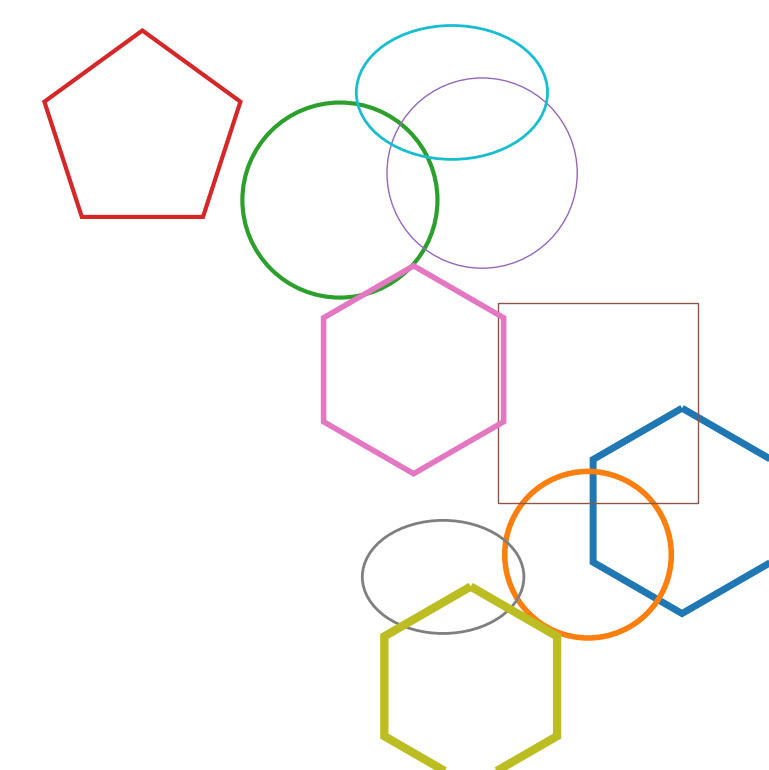[{"shape": "hexagon", "thickness": 2.5, "radius": 0.67, "center": [0.886, 0.337]}, {"shape": "circle", "thickness": 2, "radius": 0.54, "center": [0.764, 0.28]}, {"shape": "circle", "thickness": 1.5, "radius": 0.63, "center": [0.441, 0.74]}, {"shape": "pentagon", "thickness": 1.5, "radius": 0.67, "center": [0.185, 0.827]}, {"shape": "circle", "thickness": 0.5, "radius": 0.62, "center": [0.626, 0.775]}, {"shape": "square", "thickness": 0.5, "radius": 0.65, "center": [0.776, 0.477]}, {"shape": "hexagon", "thickness": 2, "radius": 0.67, "center": [0.537, 0.52]}, {"shape": "oval", "thickness": 1, "radius": 0.52, "center": [0.575, 0.251]}, {"shape": "hexagon", "thickness": 3, "radius": 0.65, "center": [0.611, 0.109]}, {"shape": "oval", "thickness": 1, "radius": 0.62, "center": [0.587, 0.88]}]